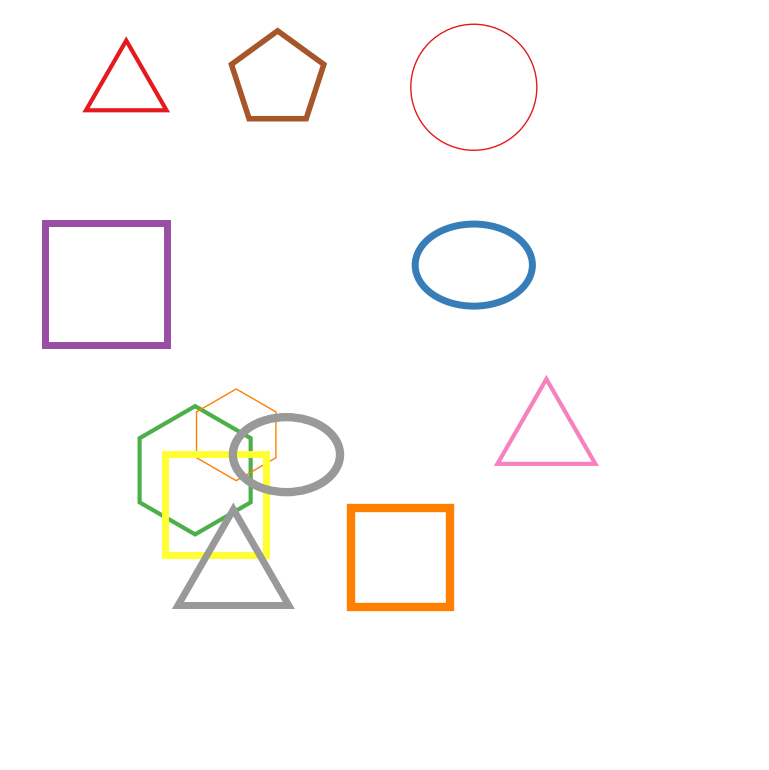[{"shape": "circle", "thickness": 0.5, "radius": 0.41, "center": [0.615, 0.887]}, {"shape": "triangle", "thickness": 1.5, "radius": 0.3, "center": [0.164, 0.887]}, {"shape": "oval", "thickness": 2.5, "radius": 0.38, "center": [0.615, 0.656]}, {"shape": "hexagon", "thickness": 1.5, "radius": 0.42, "center": [0.253, 0.389]}, {"shape": "square", "thickness": 2.5, "radius": 0.4, "center": [0.138, 0.631]}, {"shape": "square", "thickness": 3, "radius": 0.32, "center": [0.52, 0.276]}, {"shape": "hexagon", "thickness": 0.5, "radius": 0.3, "center": [0.307, 0.435]}, {"shape": "square", "thickness": 2.5, "radius": 0.33, "center": [0.28, 0.344]}, {"shape": "pentagon", "thickness": 2, "radius": 0.32, "center": [0.361, 0.897]}, {"shape": "triangle", "thickness": 1.5, "radius": 0.37, "center": [0.71, 0.434]}, {"shape": "triangle", "thickness": 2.5, "radius": 0.42, "center": [0.303, 0.255]}, {"shape": "oval", "thickness": 3, "radius": 0.35, "center": [0.372, 0.41]}]